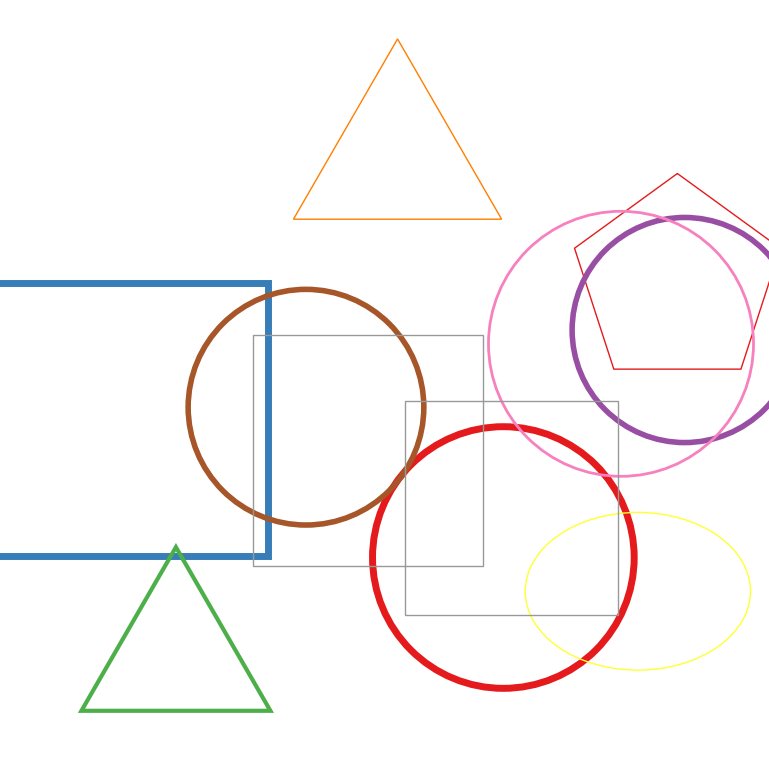[{"shape": "pentagon", "thickness": 0.5, "radius": 0.7, "center": [0.88, 0.634]}, {"shape": "circle", "thickness": 2.5, "radius": 0.85, "center": [0.654, 0.276]}, {"shape": "square", "thickness": 2.5, "radius": 0.89, "center": [0.171, 0.456]}, {"shape": "triangle", "thickness": 1.5, "radius": 0.71, "center": [0.228, 0.148]}, {"shape": "circle", "thickness": 2, "radius": 0.73, "center": [0.889, 0.571]}, {"shape": "triangle", "thickness": 0.5, "radius": 0.78, "center": [0.516, 0.793]}, {"shape": "oval", "thickness": 0.5, "radius": 0.73, "center": [0.828, 0.232]}, {"shape": "circle", "thickness": 2, "radius": 0.77, "center": [0.397, 0.471]}, {"shape": "circle", "thickness": 1, "radius": 0.86, "center": [0.806, 0.553]}, {"shape": "square", "thickness": 0.5, "radius": 0.69, "center": [0.664, 0.34]}, {"shape": "square", "thickness": 0.5, "radius": 0.75, "center": [0.478, 0.415]}]